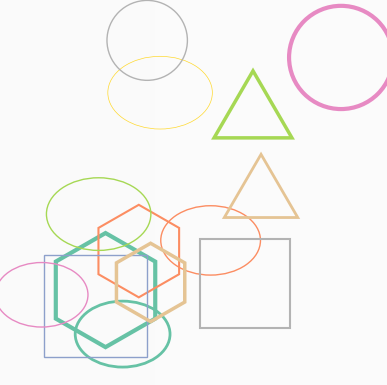[{"shape": "oval", "thickness": 2, "radius": 0.61, "center": [0.316, 0.132]}, {"shape": "hexagon", "thickness": 3, "radius": 0.74, "center": [0.272, 0.247]}, {"shape": "oval", "thickness": 1, "radius": 0.64, "center": [0.544, 0.376]}, {"shape": "hexagon", "thickness": 1.5, "radius": 0.6, "center": [0.358, 0.348]}, {"shape": "square", "thickness": 1, "radius": 0.67, "center": [0.245, 0.205]}, {"shape": "oval", "thickness": 1, "radius": 0.6, "center": [0.107, 0.234]}, {"shape": "circle", "thickness": 3, "radius": 0.67, "center": [0.88, 0.851]}, {"shape": "oval", "thickness": 1, "radius": 0.67, "center": [0.255, 0.444]}, {"shape": "triangle", "thickness": 2.5, "radius": 0.58, "center": [0.653, 0.7]}, {"shape": "oval", "thickness": 0.5, "radius": 0.67, "center": [0.413, 0.759]}, {"shape": "triangle", "thickness": 2, "radius": 0.55, "center": [0.674, 0.49]}, {"shape": "hexagon", "thickness": 2.5, "radius": 0.51, "center": [0.389, 0.266]}, {"shape": "square", "thickness": 1.5, "radius": 0.58, "center": [0.632, 0.263]}, {"shape": "circle", "thickness": 1, "radius": 0.52, "center": [0.38, 0.895]}]